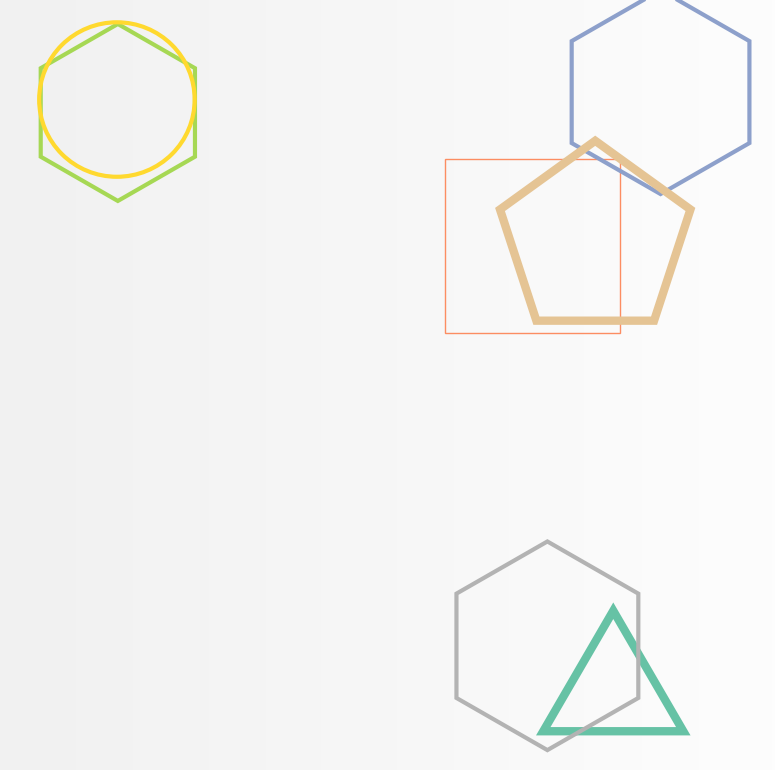[{"shape": "triangle", "thickness": 3, "radius": 0.52, "center": [0.791, 0.103]}, {"shape": "square", "thickness": 0.5, "radius": 0.56, "center": [0.687, 0.681]}, {"shape": "hexagon", "thickness": 1.5, "radius": 0.66, "center": [0.852, 0.88]}, {"shape": "hexagon", "thickness": 1.5, "radius": 0.57, "center": [0.152, 0.854]}, {"shape": "circle", "thickness": 1.5, "radius": 0.5, "center": [0.151, 0.871]}, {"shape": "pentagon", "thickness": 3, "radius": 0.65, "center": [0.768, 0.688]}, {"shape": "hexagon", "thickness": 1.5, "radius": 0.68, "center": [0.706, 0.161]}]